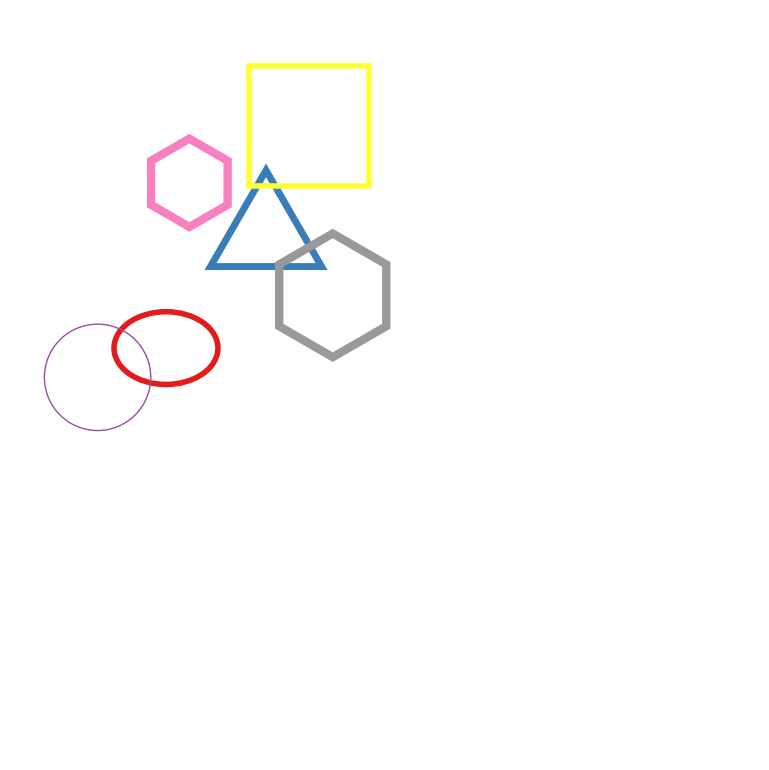[{"shape": "oval", "thickness": 2, "radius": 0.34, "center": [0.216, 0.548]}, {"shape": "triangle", "thickness": 2.5, "radius": 0.42, "center": [0.345, 0.695]}, {"shape": "circle", "thickness": 0.5, "radius": 0.35, "center": [0.127, 0.51]}, {"shape": "square", "thickness": 2, "radius": 0.39, "center": [0.401, 0.837]}, {"shape": "hexagon", "thickness": 3, "radius": 0.29, "center": [0.246, 0.763]}, {"shape": "hexagon", "thickness": 3, "radius": 0.4, "center": [0.432, 0.616]}]